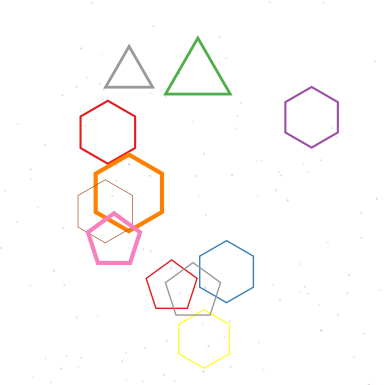[{"shape": "hexagon", "thickness": 1.5, "radius": 0.41, "center": [0.28, 0.656]}, {"shape": "pentagon", "thickness": 1, "radius": 0.35, "center": [0.446, 0.255]}, {"shape": "hexagon", "thickness": 1, "radius": 0.4, "center": [0.588, 0.294]}, {"shape": "triangle", "thickness": 2, "radius": 0.49, "center": [0.514, 0.804]}, {"shape": "hexagon", "thickness": 1.5, "radius": 0.39, "center": [0.809, 0.695]}, {"shape": "hexagon", "thickness": 3, "radius": 0.5, "center": [0.335, 0.499]}, {"shape": "hexagon", "thickness": 1, "radius": 0.38, "center": [0.53, 0.12]}, {"shape": "hexagon", "thickness": 0.5, "radius": 0.41, "center": [0.273, 0.451]}, {"shape": "pentagon", "thickness": 3, "radius": 0.36, "center": [0.296, 0.375]}, {"shape": "pentagon", "thickness": 1, "radius": 0.38, "center": [0.501, 0.243]}, {"shape": "triangle", "thickness": 2, "radius": 0.35, "center": [0.335, 0.809]}]